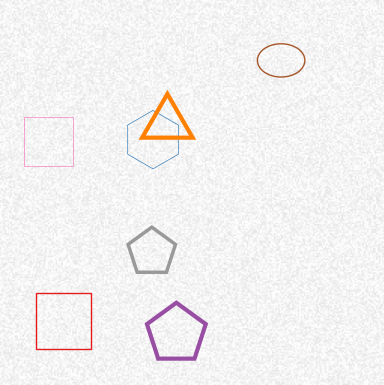[{"shape": "square", "thickness": 1, "radius": 0.36, "center": [0.164, 0.166]}, {"shape": "hexagon", "thickness": 0.5, "radius": 0.38, "center": [0.397, 0.637]}, {"shape": "pentagon", "thickness": 3, "radius": 0.4, "center": [0.458, 0.133]}, {"shape": "triangle", "thickness": 3, "radius": 0.38, "center": [0.435, 0.68]}, {"shape": "oval", "thickness": 1, "radius": 0.31, "center": [0.73, 0.843]}, {"shape": "square", "thickness": 0.5, "radius": 0.32, "center": [0.126, 0.632]}, {"shape": "pentagon", "thickness": 2.5, "radius": 0.32, "center": [0.394, 0.345]}]